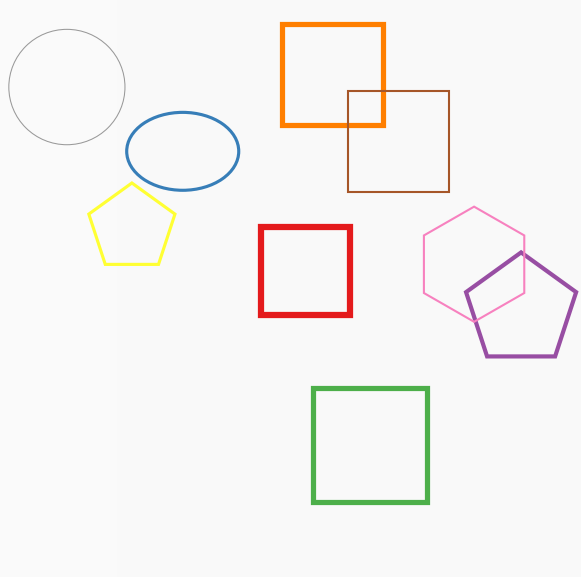[{"shape": "square", "thickness": 3, "radius": 0.38, "center": [0.526, 0.53]}, {"shape": "oval", "thickness": 1.5, "radius": 0.48, "center": [0.314, 0.737]}, {"shape": "square", "thickness": 2.5, "radius": 0.49, "center": [0.636, 0.229]}, {"shape": "pentagon", "thickness": 2, "radius": 0.5, "center": [0.897, 0.462]}, {"shape": "square", "thickness": 2.5, "radius": 0.44, "center": [0.573, 0.87]}, {"shape": "pentagon", "thickness": 1.5, "radius": 0.39, "center": [0.227, 0.604]}, {"shape": "square", "thickness": 1, "radius": 0.44, "center": [0.686, 0.754]}, {"shape": "hexagon", "thickness": 1, "radius": 0.5, "center": [0.816, 0.542]}, {"shape": "circle", "thickness": 0.5, "radius": 0.5, "center": [0.115, 0.848]}]